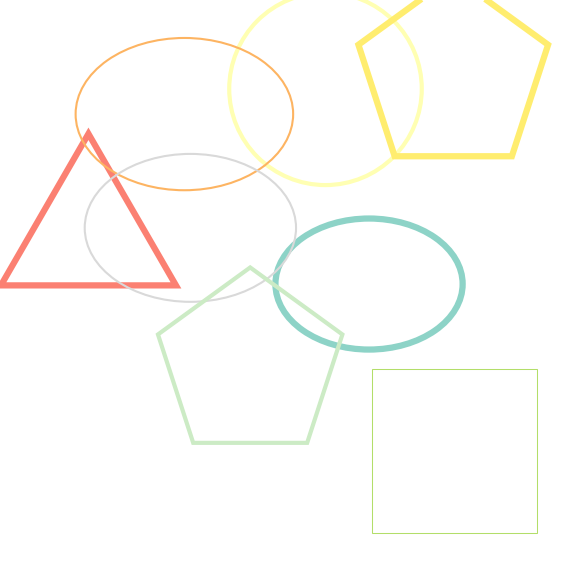[{"shape": "oval", "thickness": 3, "radius": 0.81, "center": [0.639, 0.507]}, {"shape": "circle", "thickness": 2, "radius": 0.83, "center": [0.564, 0.845]}, {"shape": "triangle", "thickness": 3, "radius": 0.87, "center": [0.153, 0.592]}, {"shape": "oval", "thickness": 1, "radius": 0.94, "center": [0.319, 0.802]}, {"shape": "square", "thickness": 0.5, "radius": 0.71, "center": [0.787, 0.218]}, {"shape": "oval", "thickness": 1, "radius": 0.91, "center": [0.33, 0.605]}, {"shape": "pentagon", "thickness": 2, "radius": 0.84, "center": [0.433, 0.368]}, {"shape": "pentagon", "thickness": 3, "radius": 0.86, "center": [0.785, 0.868]}]